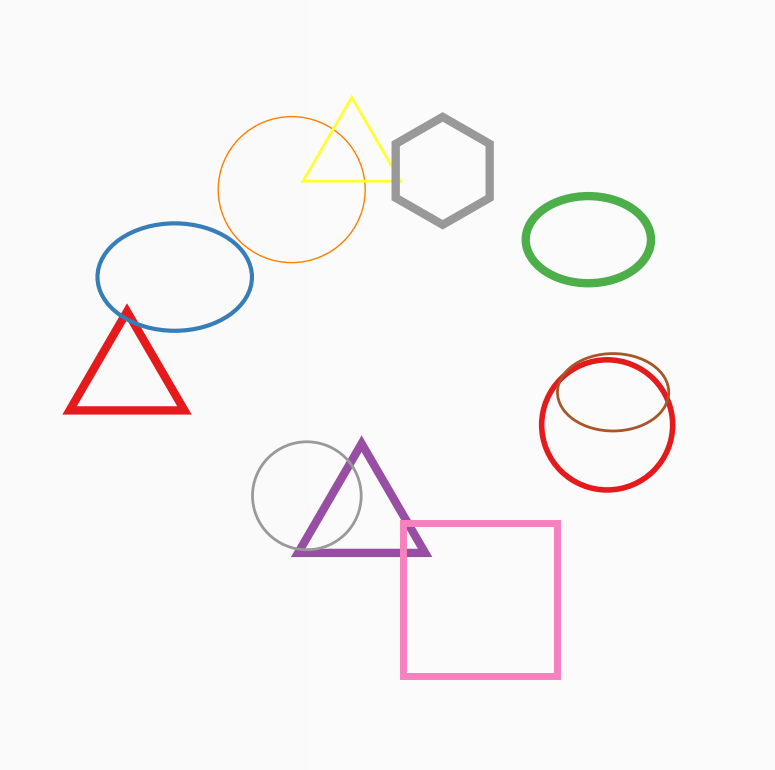[{"shape": "triangle", "thickness": 3, "radius": 0.43, "center": [0.164, 0.51]}, {"shape": "circle", "thickness": 2, "radius": 0.42, "center": [0.783, 0.448]}, {"shape": "oval", "thickness": 1.5, "radius": 0.5, "center": [0.225, 0.64]}, {"shape": "oval", "thickness": 3, "radius": 0.4, "center": [0.759, 0.689]}, {"shape": "triangle", "thickness": 3, "radius": 0.47, "center": [0.467, 0.329]}, {"shape": "circle", "thickness": 0.5, "radius": 0.47, "center": [0.376, 0.754]}, {"shape": "triangle", "thickness": 1, "radius": 0.36, "center": [0.454, 0.801]}, {"shape": "oval", "thickness": 1, "radius": 0.36, "center": [0.791, 0.491]}, {"shape": "square", "thickness": 2.5, "radius": 0.5, "center": [0.619, 0.222]}, {"shape": "hexagon", "thickness": 3, "radius": 0.35, "center": [0.571, 0.778]}, {"shape": "circle", "thickness": 1, "radius": 0.35, "center": [0.396, 0.356]}]